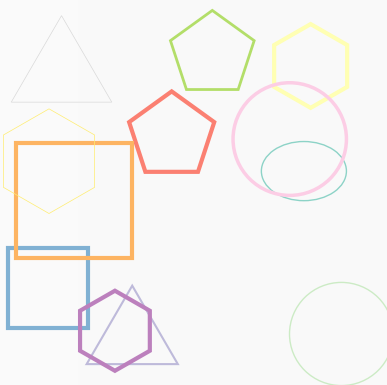[{"shape": "oval", "thickness": 1, "radius": 0.55, "center": [0.784, 0.556]}, {"shape": "hexagon", "thickness": 3, "radius": 0.54, "center": [0.802, 0.829]}, {"shape": "triangle", "thickness": 1.5, "radius": 0.68, "center": [0.341, 0.122]}, {"shape": "pentagon", "thickness": 3, "radius": 0.58, "center": [0.443, 0.647]}, {"shape": "square", "thickness": 3, "radius": 0.52, "center": [0.124, 0.252]}, {"shape": "square", "thickness": 3, "radius": 0.74, "center": [0.191, 0.479]}, {"shape": "pentagon", "thickness": 2, "radius": 0.57, "center": [0.548, 0.859]}, {"shape": "circle", "thickness": 2.5, "radius": 0.73, "center": [0.748, 0.639]}, {"shape": "triangle", "thickness": 0.5, "radius": 0.75, "center": [0.159, 0.81]}, {"shape": "hexagon", "thickness": 3, "radius": 0.52, "center": [0.297, 0.141]}, {"shape": "circle", "thickness": 1, "radius": 0.67, "center": [0.881, 0.132]}, {"shape": "hexagon", "thickness": 0.5, "radius": 0.68, "center": [0.126, 0.581]}]